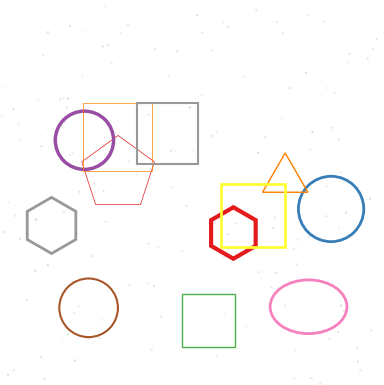[{"shape": "hexagon", "thickness": 3, "radius": 0.33, "center": [0.606, 0.395]}, {"shape": "pentagon", "thickness": 0.5, "radius": 0.5, "center": [0.307, 0.549]}, {"shape": "circle", "thickness": 2, "radius": 0.42, "center": [0.86, 0.457]}, {"shape": "square", "thickness": 1, "radius": 0.35, "center": [0.542, 0.168]}, {"shape": "circle", "thickness": 2.5, "radius": 0.38, "center": [0.219, 0.636]}, {"shape": "triangle", "thickness": 1, "radius": 0.34, "center": [0.741, 0.535]}, {"shape": "square", "thickness": 0.5, "radius": 0.44, "center": [0.305, 0.644]}, {"shape": "square", "thickness": 2, "radius": 0.41, "center": [0.657, 0.44]}, {"shape": "circle", "thickness": 1.5, "radius": 0.38, "center": [0.23, 0.2]}, {"shape": "oval", "thickness": 2, "radius": 0.5, "center": [0.801, 0.203]}, {"shape": "hexagon", "thickness": 2, "radius": 0.36, "center": [0.134, 0.414]}, {"shape": "square", "thickness": 1.5, "radius": 0.4, "center": [0.436, 0.653]}]